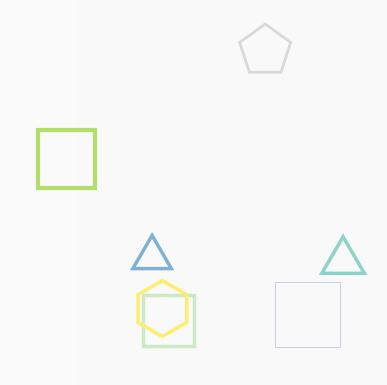[{"shape": "triangle", "thickness": 2.5, "radius": 0.32, "center": [0.885, 0.322]}, {"shape": "square", "thickness": 0.5, "radius": 0.42, "center": [0.793, 0.184]}, {"shape": "triangle", "thickness": 2.5, "radius": 0.29, "center": [0.392, 0.331]}, {"shape": "square", "thickness": 3, "radius": 0.37, "center": [0.171, 0.587]}, {"shape": "pentagon", "thickness": 2, "radius": 0.35, "center": [0.684, 0.868]}, {"shape": "square", "thickness": 2.5, "radius": 0.33, "center": [0.435, 0.167]}, {"shape": "hexagon", "thickness": 2.5, "radius": 0.36, "center": [0.419, 0.199]}]